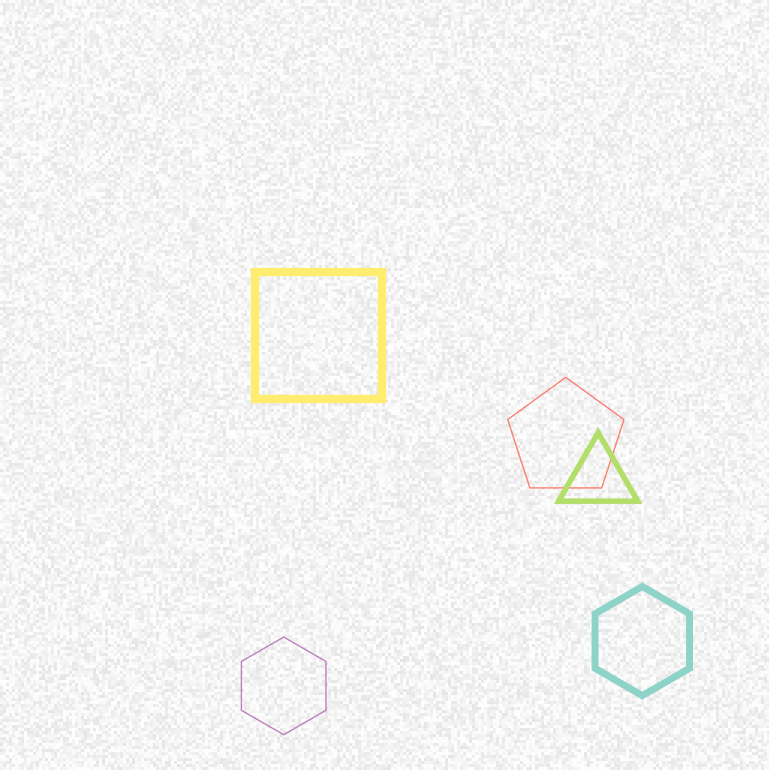[{"shape": "hexagon", "thickness": 2.5, "radius": 0.35, "center": [0.834, 0.167]}, {"shape": "pentagon", "thickness": 0.5, "radius": 0.4, "center": [0.735, 0.431]}, {"shape": "triangle", "thickness": 2, "radius": 0.3, "center": [0.777, 0.379]}, {"shape": "hexagon", "thickness": 0.5, "radius": 0.32, "center": [0.368, 0.109]}, {"shape": "square", "thickness": 3, "radius": 0.41, "center": [0.414, 0.564]}]